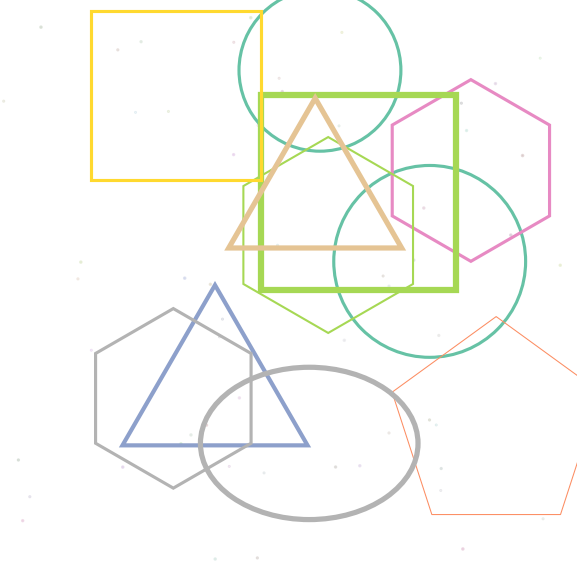[{"shape": "circle", "thickness": 1.5, "radius": 0.7, "center": [0.554, 0.877]}, {"shape": "circle", "thickness": 1.5, "radius": 0.83, "center": [0.744, 0.547]}, {"shape": "pentagon", "thickness": 0.5, "radius": 0.95, "center": [0.859, 0.261]}, {"shape": "triangle", "thickness": 2, "radius": 0.93, "center": [0.372, 0.32]}, {"shape": "hexagon", "thickness": 1.5, "radius": 0.79, "center": [0.815, 0.704]}, {"shape": "square", "thickness": 3, "radius": 0.84, "center": [0.62, 0.665]}, {"shape": "hexagon", "thickness": 1, "radius": 0.85, "center": [0.568, 0.592]}, {"shape": "square", "thickness": 1.5, "radius": 0.73, "center": [0.305, 0.834]}, {"shape": "triangle", "thickness": 2.5, "radius": 0.86, "center": [0.546, 0.656]}, {"shape": "hexagon", "thickness": 1.5, "radius": 0.78, "center": [0.3, 0.309]}, {"shape": "oval", "thickness": 2.5, "radius": 0.94, "center": [0.535, 0.231]}]